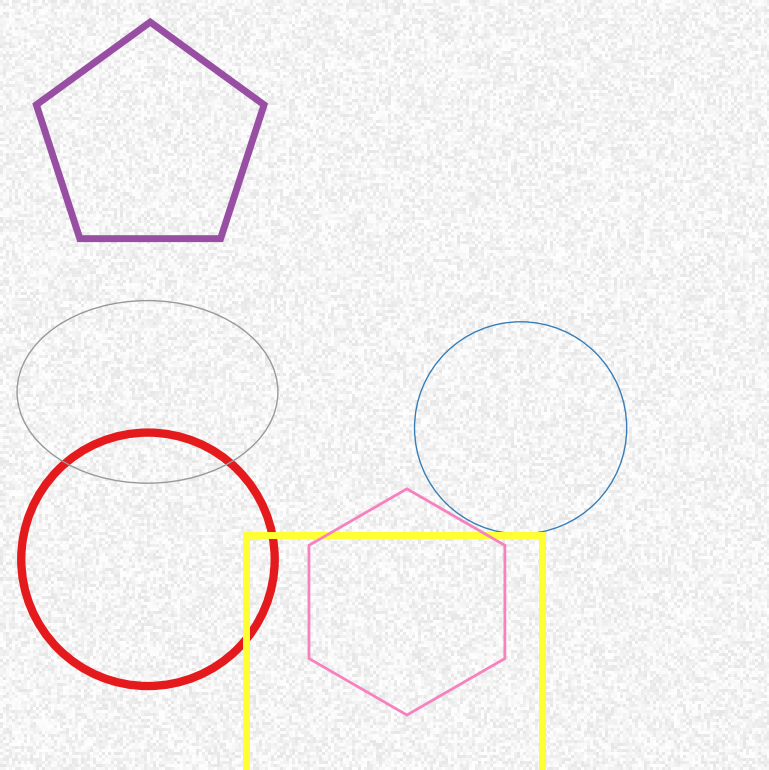[{"shape": "circle", "thickness": 3, "radius": 0.82, "center": [0.192, 0.274]}, {"shape": "circle", "thickness": 0.5, "radius": 0.69, "center": [0.676, 0.444]}, {"shape": "pentagon", "thickness": 2.5, "radius": 0.78, "center": [0.195, 0.816]}, {"shape": "square", "thickness": 2.5, "radius": 0.96, "center": [0.511, 0.113]}, {"shape": "hexagon", "thickness": 1, "radius": 0.73, "center": [0.528, 0.218]}, {"shape": "oval", "thickness": 0.5, "radius": 0.85, "center": [0.192, 0.491]}]